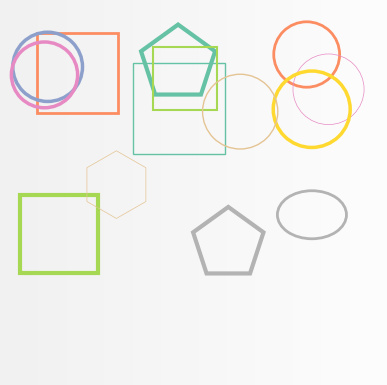[{"shape": "pentagon", "thickness": 3, "radius": 0.5, "center": [0.46, 0.836]}, {"shape": "square", "thickness": 1, "radius": 0.59, "center": [0.461, 0.718]}, {"shape": "circle", "thickness": 2, "radius": 0.42, "center": [0.791, 0.858]}, {"shape": "square", "thickness": 2, "radius": 0.52, "center": [0.2, 0.811]}, {"shape": "circle", "thickness": 2.5, "radius": 0.45, "center": [0.123, 0.826]}, {"shape": "circle", "thickness": 0.5, "radius": 0.46, "center": [0.848, 0.768]}, {"shape": "circle", "thickness": 2.5, "radius": 0.43, "center": [0.115, 0.805]}, {"shape": "square", "thickness": 1.5, "radius": 0.41, "center": [0.477, 0.796]}, {"shape": "square", "thickness": 3, "radius": 0.5, "center": [0.152, 0.392]}, {"shape": "circle", "thickness": 2.5, "radius": 0.5, "center": [0.804, 0.716]}, {"shape": "circle", "thickness": 1, "radius": 0.49, "center": [0.62, 0.71]}, {"shape": "hexagon", "thickness": 0.5, "radius": 0.44, "center": [0.3, 0.52]}, {"shape": "pentagon", "thickness": 3, "radius": 0.48, "center": [0.589, 0.367]}, {"shape": "oval", "thickness": 2, "radius": 0.45, "center": [0.805, 0.442]}]